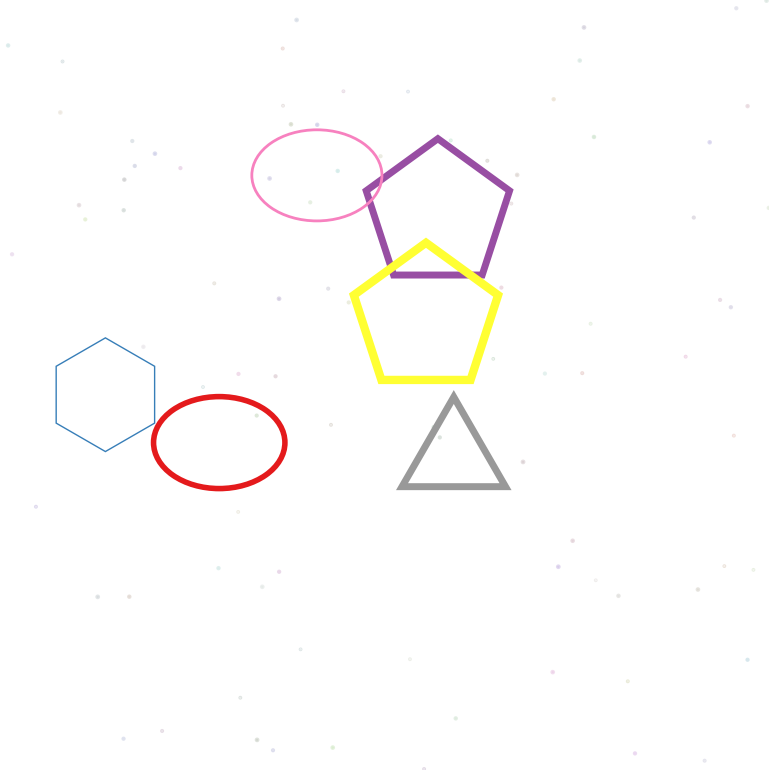[{"shape": "oval", "thickness": 2, "radius": 0.43, "center": [0.285, 0.425]}, {"shape": "hexagon", "thickness": 0.5, "radius": 0.37, "center": [0.137, 0.487]}, {"shape": "pentagon", "thickness": 2.5, "radius": 0.49, "center": [0.569, 0.722]}, {"shape": "pentagon", "thickness": 3, "radius": 0.49, "center": [0.553, 0.586]}, {"shape": "oval", "thickness": 1, "radius": 0.42, "center": [0.412, 0.772]}, {"shape": "triangle", "thickness": 2.5, "radius": 0.39, "center": [0.589, 0.407]}]